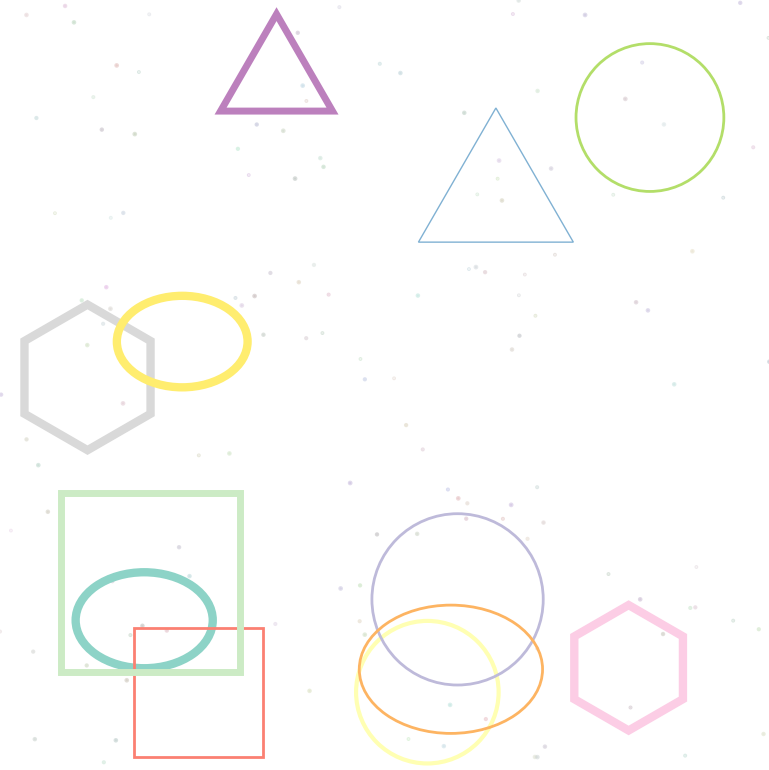[{"shape": "oval", "thickness": 3, "radius": 0.45, "center": [0.187, 0.194]}, {"shape": "circle", "thickness": 1.5, "radius": 0.46, "center": [0.555, 0.101]}, {"shape": "circle", "thickness": 1, "radius": 0.56, "center": [0.594, 0.222]}, {"shape": "square", "thickness": 1, "radius": 0.42, "center": [0.258, 0.101]}, {"shape": "triangle", "thickness": 0.5, "radius": 0.58, "center": [0.644, 0.744]}, {"shape": "oval", "thickness": 1, "radius": 0.6, "center": [0.586, 0.131]}, {"shape": "circle", "thickness": 1, "radius": 0.48, "center": [0.844, 0.847]}, {"shape": "hexagon", "thickness": 3, "radius": 0.41, "center": [0.816, 0.133]}, {"shape": "hexagon", "thickness": 3, "radius": 0.47, "center": [0.114, 0.51]}, {"shape": "triangle", "thickness": 2.5, "radius": 0.42, "center": [0.359, 0.898]}, {"shape": "square", "thickness": 2.5, "radius": 0.58, "center": [0.196, 0.243]}, {"shape": "oval", "thickness": 3, "radius": 0.42, "center": [0.237, 0.556]}]